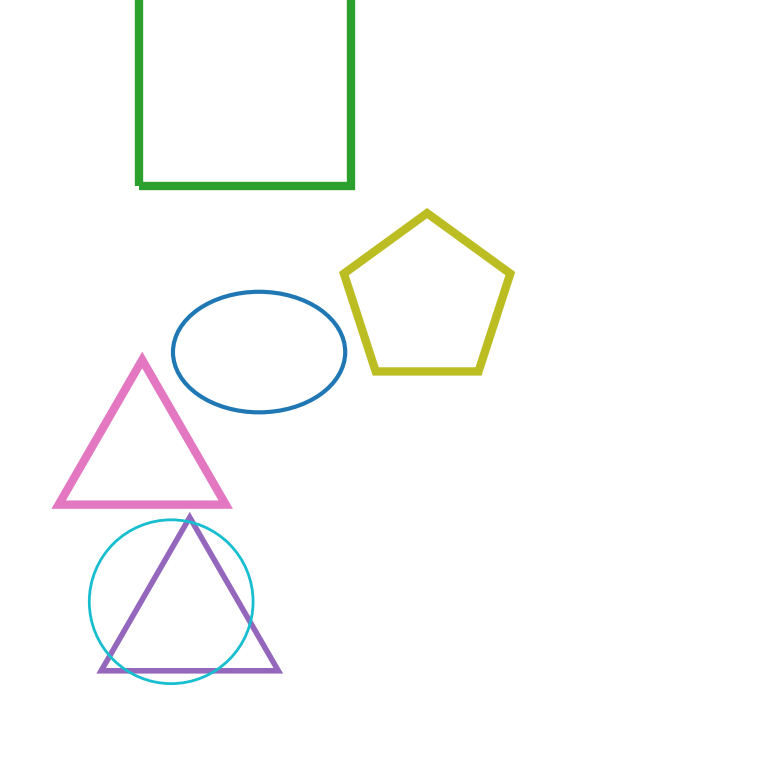[{"shape": "oval", "thickness": 1.5, "radius": 0.56, "center": [0.336, 0.543]}, {"shape": "square", "thickness": 3, "radius": 0.69, "center": [0.318, 0.896]}, {"shape": "triangle", "thickness": 2, "radius": 0.66, "center": [0.246, 0.195]}, {"shape": "triangle", "thickness": 3, "radius": 0.63, "center": [0.185, 0.407]}, {"shape": "pentagon", "thickness": 3, "radius": 0.57, "center": [0.555, 0.61]}, {"shape": "circle", "thickness": 1, "radius": 0.53, "center": [0.222, 0.219]}]